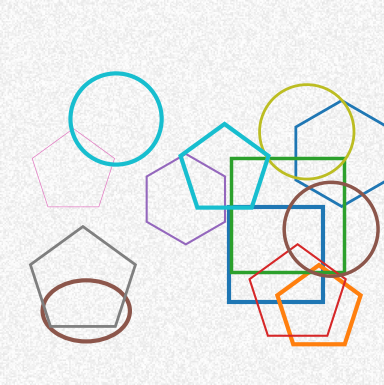[{"shape": "hexagon", "thickness": 2, "radius": 0.69, "center": [0.888, 0.601]}, {"shape": "square", "thickness": 3, "radius": 0.62, "center": [0.717, 0.338]}, {"shape": "pentagon", "thickness": 3, "radius": 0.57, "center": [0.828, 0.198]}, {"shape": "square", "thickness": 2.5, "radius": 0.74, "center": [0.747, 0.441]}, {"shape": "pentagon", "thickness": 1.5, "radius": 0.66, "center": [0.773, 0.234]}, {"shape": "hexagon", "thickness": 1.5, "radius": 0.59, "center": [0.483, 0.483]}, {"shape": "circle", "thickness": 2.5, "radius": 0.61, "center": [0.86, 0.405]}, {"shape": "oval", "thickness": 3, "radius": 0.57, "center": [0.224, 0.193]}, {"shape": "pentagon", "thickness": 0.5, "radius": 0.56, "center": [0.191, 0.554]}, {"shape": "pentagon", "thickness": 2, "radius": 0.72, "center": [0.215, 0.268]}, {"shape": "circle", "thickness": 2, "radius": 0.61, "center": [0.797, 0.658]}, {"shape": "pentagon", "thickness": 3, "radius": 0.6, "center": [0.583, 0.558]}, {"shape": "circle", "thickness": 3, "radius": 0.59, "center": [0.301, 0.691]}]